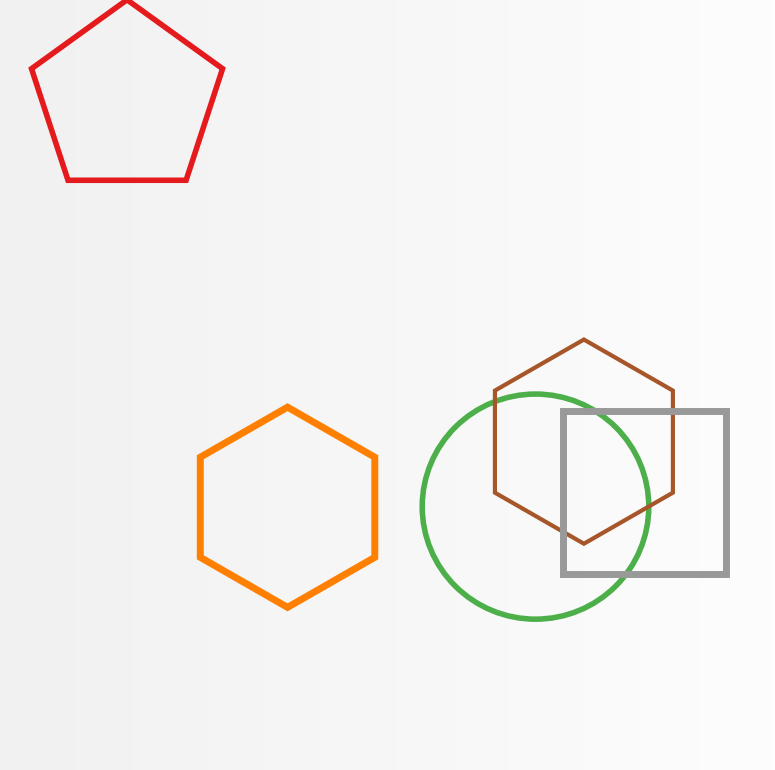[{"shape": "pentagon", "thickness": 2, "radius": 0.65, "center": [0.164, 0.871]}, {"shape": "circle", "thickness": 2, "radius": 0.73, "center": [0.691, 0.342]}, {"shape": "hexagon", "thickness": 2.5, "radius": 0.65, "center": [0.371, 0.341]}, {"shape": "hexagon", "thickness": 1.5, "radius": 0.66, "center": [0.753, 0.426]}, {"shape": "square", "thickness": 2.5, "radius": 0.53, "center": [0.832, 0.36]}]